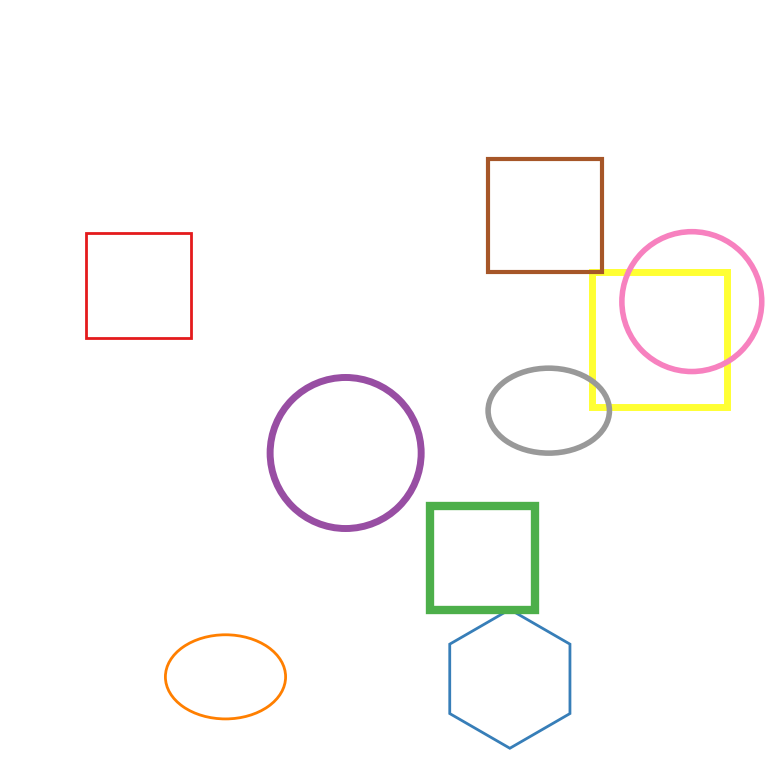[{"shape": "square", "thickness": 1, "radius": 0.34, "center": [0.18, 0.629]}, {"shape": "hexagon", "thickness": 1, "radius": 0.45, "center": [0.662, 0.118]}, {"shape": "square", "thickness": 3, "radius": 0.34, "center": [0.627, 0.276]}, {"shape": "circle", "thickness": 2.5, "radius": 0.49, "center": [0.449, 0.412]}, {"shape": "oval", "thickness": 1, "radius": 0.39, "center": [0.293, 0.121]}, {"shape": "square", "thickness": 2.5, "radius": 0.44, "center": [0.857, 0.559]}, {"shape": "square", "thickness": 1.5, "radius": 0.37, "center": [0.708, 0.72]}, {"shape": "circle", "thickness": 2, "radius": 0.45, "center": [0.898, 0.608]}, {"shape": "oval", "thickness": 2, "radius": 0.39, "center": [0.713, 0.467]}]